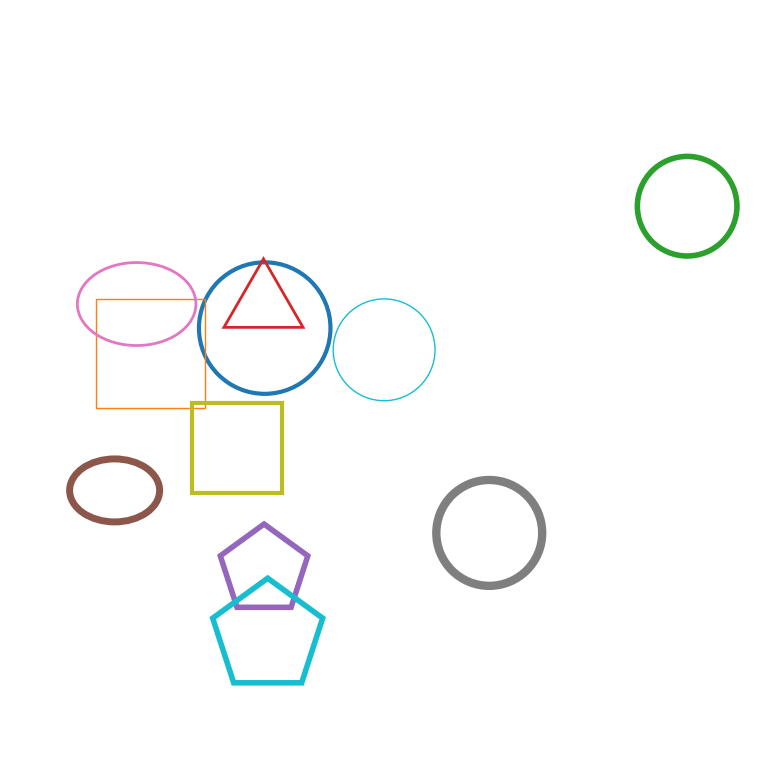[{"shape": "circle", "thickness": 1.5, "radius": 0.43, "center": [0.344, 0.574]}, {"shape": "square", "thickness": 0.5, "radius": 0.35, "center": [0.195, 0.541]}, {"shape": "circle", "thickness": 2, "radius": 0.32, "center": [0.892, 0.732]}, {"shape": "triangle", "thickness": 1, "radius": 0.3, "center": [0.342, 0.605]}, {"shape": "pentagon", "thickness": 2, "radius": 0.3, "center": [0.343, 0.26]}, {"shape": "oval", "thickness": 2.5, "radius": 0.29, "center": [0.149, 0.363]}, {"shape": "oval", "thickness": 1, "radius": 0.38, "center": [0.177, 0.605]}, {"shape": "circle", "thickness": 3, "radius": 0.34, "center": [0.635, 0.308]}, {"shape": "square", "thickness": 1.5, "radius": 0.29, "center": [0.308, 0.418]}, {"shape": "circle", "thickness": 0.5, "radius": 0.33, "center": [0.499, 0.546]}, {"shape": "pentagon", "thickness": 2, "radius": 0.38, "center": [0.348, 0.174]}]